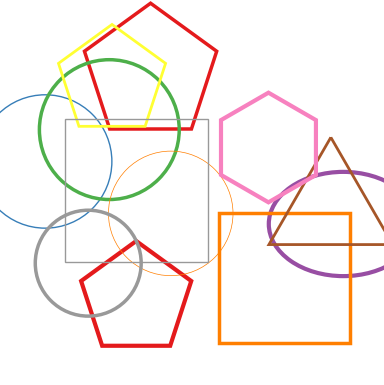[{"shape": "pentagon", "thickness": 2.5, "radius": 0.9, "center": [0.391, 0.811]}, {"shape": "pentagon", "thickness": 3, "radius": 0.75, "center": [0.354, 0.224]}, {"shape": "circle", "thickness": 1, "radius": 0.87, "center": [0.117, 0.581]}, {"shape": "circle", "thickness": 2.5, "radius": 0.91, "center": [0.284, 0.663]}, {"shape": "oval", "thickness": 3, "radius": 0.97, "center": [0.892, 0.418]}, {"shape": "circle", "thickness": 0.5, "radius": 0.81, "center": [0.443, 0.446]}, {"shape": "square", "thickness": 2.5, "radius": 0.85, "center": [0.739, 0.278]}, {"shape": "pentagon", "thickness": 2, "radius": 0.73, "center": [0.291, 0.79]}, {"shape": "triangle", "thickness": 2, "radius": 0.93, "center": [0.859, 0.458]}, {"shape": "hexagon", "thickness": 3, "radius": 0.71, "center": [0.697, 0.617]}, {"shape": "square", "thickness": 1, "radius": 0.93, "center": [0.354, 0.505]}, {"shape": "circle", "thickness": 2.5, "radius": 0.69, "center": [0.229, 0.316]}]